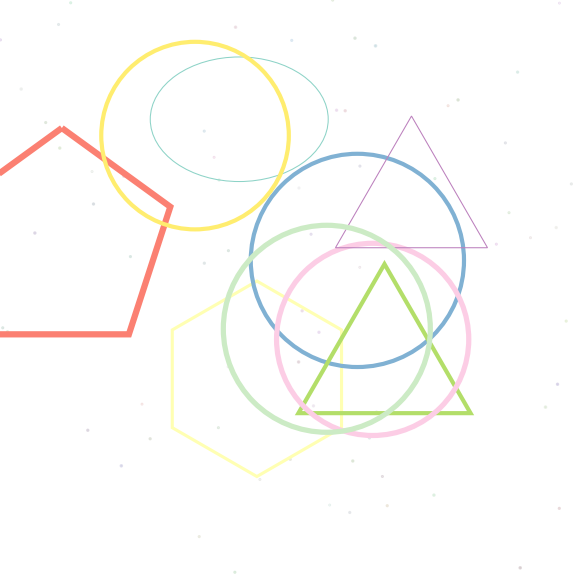[{"shape": "oval", "thickness": 0.5, "radius": 0.77, "center": [0.414, 0.793]}, {"shape": "hexagon", "thickness": 1.5, "radius": 0.85, "center": [0.445, 0.343]}, {"shape": "pentagon", "thickness": 3, "radius": 0.99, "center": [0.107, 0.58]}, {"shape": "circle", "thickness": 2, "radius": 0.92, "center": [0.619, 0.548]}, {"shape": "triangle", "thickness": 2, "radius": 0.86, "center": [0.666, 0.37]}, {"shape": "circle", "thickness": 2.5, "radius": 0.83, "center": [0.645, 0.411]}, {"shape": "triangle", "thickness": 0.5, "radius": 0.76, "center": [0.713, 0.646]}, {"shape": "circle", "thickness": 2.5, "radius": 0.9, "center": [0.566, 0.43]}, {"shape": "circle", "thickness": 2, "radius": 0.81, "center": [0.338, 0.764]}]